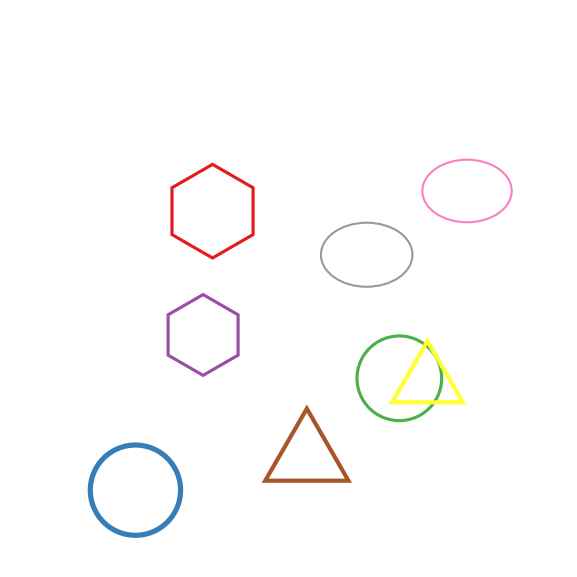[{"shape": "hexagon", "thickness": 1.5, "radius": 0.41, "center": [0.368, 0.633]}, {"shape": "circle", "thickness": 2.5, "radius": 0.39, "center": [0.235, 0.15]}, {"shape": "circle", "thickness": 1.5, "radius": 0.37, "center": [0.691, 0.344]}, {"shape": "hexagon", "thickness": 1.5, "radius": 0.35, "center": [0.352, 0.419]}, {"shape": "triangle", "thickness": 2, "radius": 0.35, "center": [0.74, 0.338]}, {"shape": "triangle", "thickness": 2, "radius": 0.42, "center": [0.531, 0.208]}, {"shape": "oval", "thickness": 1, "radius": 0.39, "center": [0.809, 0.668]}, {"shape": "oval", "thickness": 1, "radius": 0.4, "center": [0.635, 0.558]}]